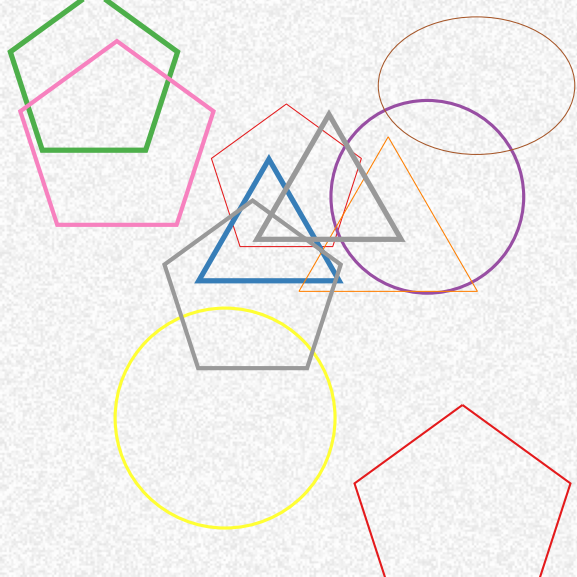[{"shape": "pentagon", "thickness": 1, "radius": 0.98, "center": [0.801, 0.101]}, {"shape": "pentagon", "thickness": 0.5, "radius": 0.68, "center": [0.496, 0.683]}, {"shape": "triangle", "thickness": 2.5, "radius": 0.7, "center": [0.466, 0.583]}, {"shape": "pentagon", "thickness": 2.5, "radius": 0.76, "center": [0.163, 0.862]}, {"shape": "circle", "thickness": 1.5, "radius": 0.83, "center": [0.74, 0.658]}, {"shape": "triangle", "thickness": 0.5, "radius": 0.89, "center": [0.672, 0.584]}, {"shape": "circle", "thickness": 1.5, "radius": 0.95, "center": [0.39, 0.275]}, {"shape": "oval", "thickness": 0.5, "radius": 0.85, "center": [0.825, 0.851]}, {"shape": "pentagon", "thickness": 2, "radius": 0.88, "center": [0.202, 0.752]}, {"shape": "triangle", "thickness": 2.5, "radius": 0.72, "center": [0.57, 0.657]}, {"shape": "pentagon", "thickness": 2, "radius": 0.8, "center": [0.437, 0.491]}]